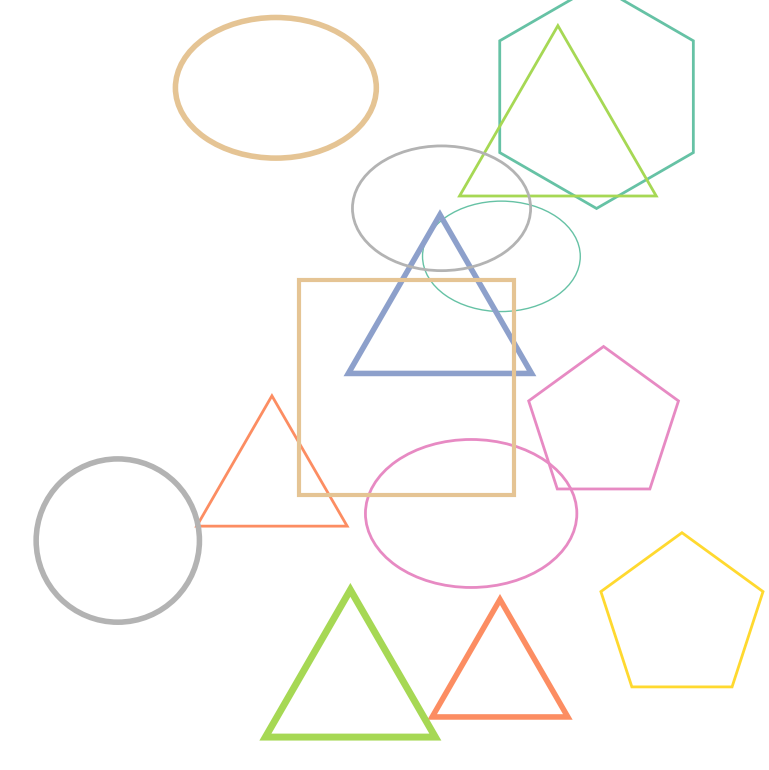[{"shape": "oval", "thickness": 0.5, "radius": 0.51, "center": [0.651, 0.667]}, {"shape": "hexagon", "thickness": 1, "radius": 0.73, "center": [0.775, 0.874]}, {"shape": "triangle", "thickness": 2, "radius": 0.51, "center": [0.649, 0.12]}, {"shape": "triangle", "thickness": 1, "radius": 0.56, "center": [0.353, 0.373]}, {"shape": "triangle", "thickness": 2, "radius": 0.69, "center": [0.571, 0.584]}, {"shape": "oval", "thickness": 1, "radius": 0.69, "center": [0.612, 0.333]}, {"shape": "pentagon", "thickness": 1, "radius": 0.51, "center": [0.784, 0.448]}, {"shape": "triangle", "thickness": 2.5, "radius": 0.64, "center": [0.455, 0.106]}, {"shape": "triangle", "thickness": 1, "radius": 0.74, "center": [0.725, 0.819]}, {"shape": "pentagon", "thickness": 1, "radius": 0.55, "center": [0.886, 0.197]}, {"shape": "oval", "thickness": 2, "radius": 0.65, "center": [0.358, 0.886]}, {"shape": "square", "thickness": 1.5, "radius": 0.7, "center": [0.528, 0.497]}, {"shape": "circle", "thickness": 2, "radius": 0.53, "center": [0.153, 0.298]}, {"shape": "oval", "thickness": 1, "radius": 0.58, "center": [0.573, 0.73]}]